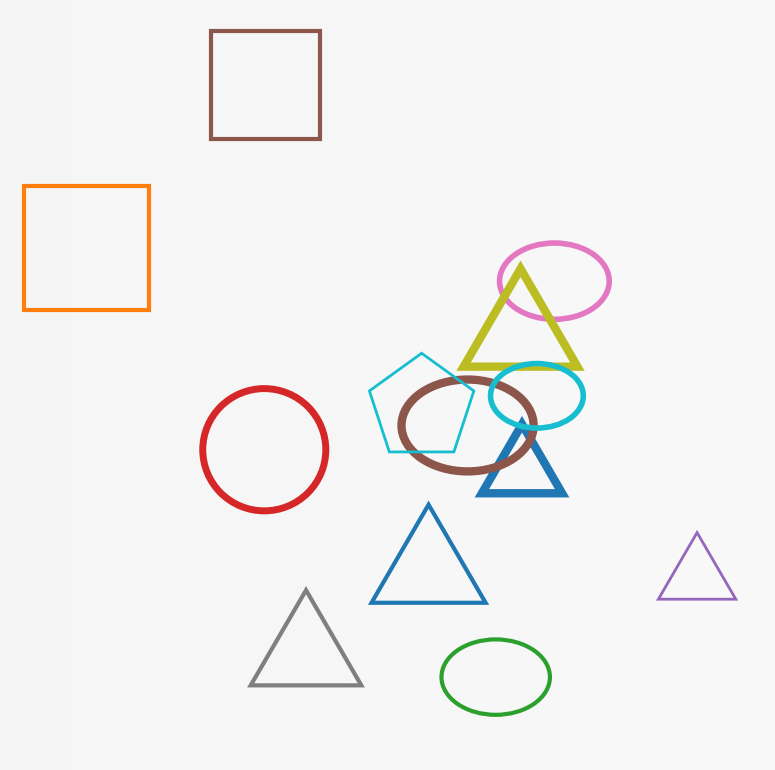[{"shape": "triangle", "thickness": 1.5, "radius": 0.42, "center": [0.553, 0.26]}, {"shape": "triangle", "thickness": 3, "radius": 0.3, "center": [0.674, 0.389]}, {"shape": "square", "thickness": 1.5, "radius": 0.4, "center": [0.111, 0.677]}, {"shape": "oval", "thickness": 1.5, "radius": 0.35, "center": [0.64, 0.121]}, {"shape": "circle", "thickness": 2.5, "radius": 0.4, "center": [0.341, 0.416]}, {"shape": "triangle", "thickness": 1, "radius": 0.29, "center": [0.899, 0.251]}, {"shape": "oval", "thickness": 3, "radius": 0.43, "center": [0.603, 0.447]}, {"shape": "square", "thickness": 1.5, "radius": 0.35, "center": [0.343, 0.89]}, {"shape": "oval", "thickness": 2, "radius": 0.35, "center": [0.715, 0.635]}, {"shape": "triangle", "thickness": 1.5, "radius": 0.41, "center": [0.395, 0.151]}, {"shape": "triangle", "thickness": 3, "radius": 0.42, "center": [0.672, 0.566]}, {"shape": "pentagon", "thickness": 1, "radius": 0.35, "center": [0.544, 0.47]}, {"shape": "oval", "thickness": 2, "radius": 0.3, "center": [0.693, 0.486]}]